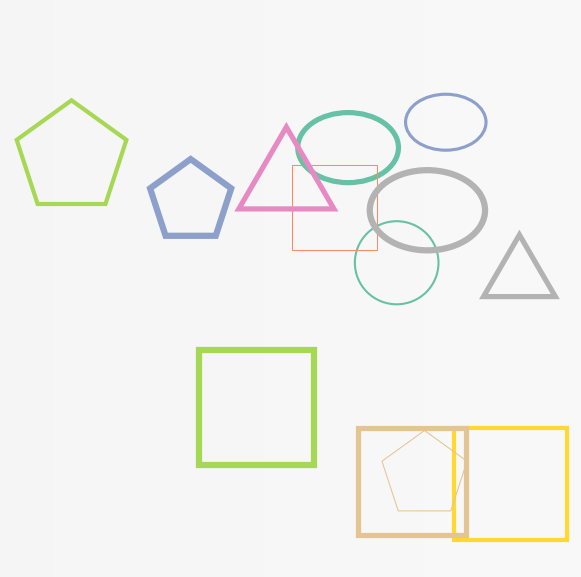[{"shape": "circle", "thickness": 1, "radius": 0.36, "center": [0.682, 0.544]}, {"shape": "oval", "thickness": 2.5, "radius": 0.43, "center": [0.599, 0.744]}, {"shape": "square", "thickness": 0.5, "radius": 0.37, "center": [0.575, 0.64]}, {"shape": "pentagon", "thickness": 3, "radius": 0.37, "center": [0.328, 0.65]}, {"shape": "oval", "thickness": 1.5, "radius": 0.35, "center": [0.767, 0.788]}, {"shape": "triangle", "thickness": 2.5, "radius": 0.47, "center": [0.493, 0.685]}, {"shape": "square", "thickness": 3, "radius": 0.49, "center": [0.441, 0.293]}, {"shape": "pentagon", "thickness": 2, "radius": 0.5, "center": [0.123, 0.726]}, {"shape": "square", "thickness": 2, "radius": 0.49, "center": [0.879, 0.161]}, {"shape": "pentagon", "thickness": 0.5, "radius": 0.38, "center": [0.73, 0.177]}, {"shape": "square", "thickness": 2.5, "radius": 0.46, "center": [0.709, 0.165]}, {"shape": "oval", "thickness": 3, "radius": 0.5, "center": [0.735, 0.635]}, {"shape": "triangle", "thickness": 2.5, "radius": 0.36, "center": [0.894, 0.521]}]